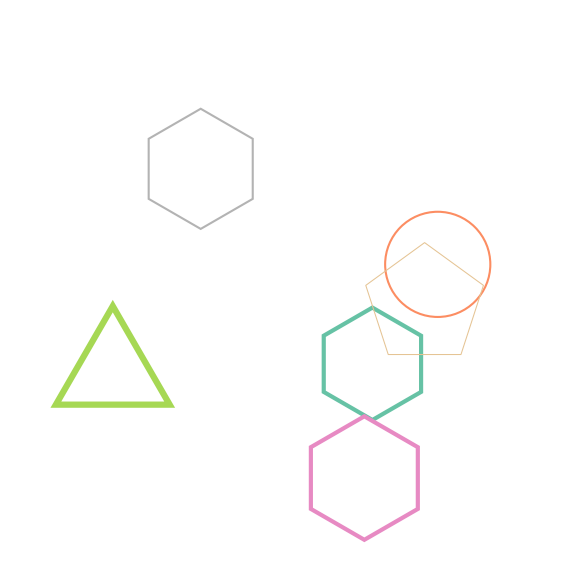[{"shape": "hexagon", "thickness": 2, "radius": 0.49, "center": [0.645, 0.369]}, {"shape": "circle", "thickness": 1, "radius": 0.46, "center": [0.758, 0.541]}, {"shape": "hexagon", "thickness": 2, "radius": 0.53, "center": [0.631, 0.171]}, {"shape": "triangle", "thickness": 3, "radius": 0.57, "center": [0.195, 0.355]}, {"shape": "pentagon", "thickness": 0.5, "radius": 0.54, "center": [0.735, 0.472]}, {"shape": "hexagon", "thickness": 1, "radius": 0.52, "center": [0.348, 0.707]}]